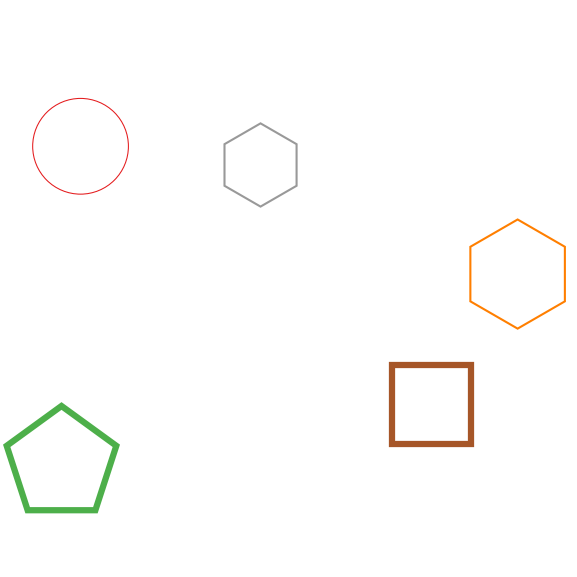[{"shape": "circle", "thickness": 0.5, "radius": 0.41, "center": [0.139, 0.746]}, {"shape": "pentagon", "thickness": 3, "radius": 0.5, "center": [0.107, 0.196]}, {"shape": "hexagon", "thickness": 1, "radius": 0.47, "center": [0.896, 0.525]}, {"shape": "square", "thickness": 3, "radius": 0.34, "center": [0.747, 0.298]}, {"shape": "hexagon", "thickness": 1, "radius": 0.36, "center": [0.451, 0.713]}]